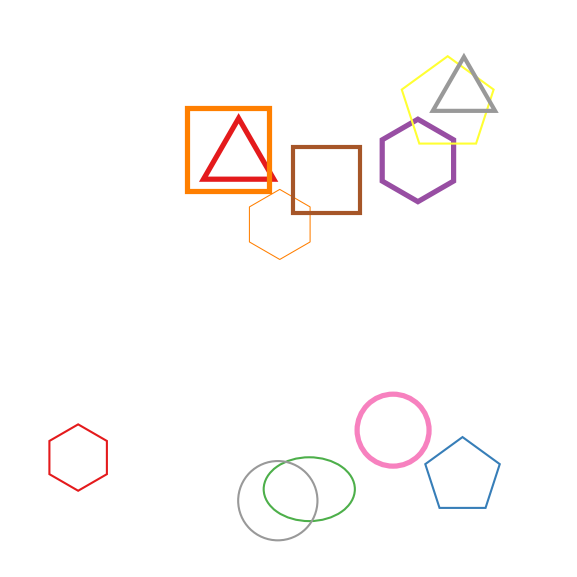[{"shape": "hexagon", "thickness": 1, "radius": 0.29, "center": [0.135, 0.207]}, {"shape": "triangle", "thickness": 2.5, "radius": 0.35, "center": [0.413, 0.724]}, {"shape": "pentagon", "thickness": 1, "radius": 0.34, "center": [0.801, 0.174]}, {"shape": "oval", "thickness": 1, "radius": 0.39, "center": [0.536, 0.152]}, {"shape": "hexagon", "thickness": 2.5, "radius": 0.36, "center": [0.724, 0.721]}, {"shape": "square", "thickness": 2.5, "radius": 0.36, "center": [0.395, 0.74]}, {"shape": "hexagon", "thickness": 0.5, "radius": 0.3, "center": [0.484, 0.611]}, {"shape": "pentagon", "thickness": 1, "radius": 0.42, "center": [0.775, 0.818]}, {"shape": "square", "thickness": 2, "radius": 0.29, "center": [0.565, 0.687]}, {"shape": "circle", "thickness": 2.5, "radius": 0.31, "center": [0.681, 0.254]}, {"shape": "triangle", "thickness": 2, "radius": 0.31, "center": [0.803, 0.838]}, {"shape": "circle", "thickness": 1, "radius": 0.34, "center": [0.481, 0.132]}]